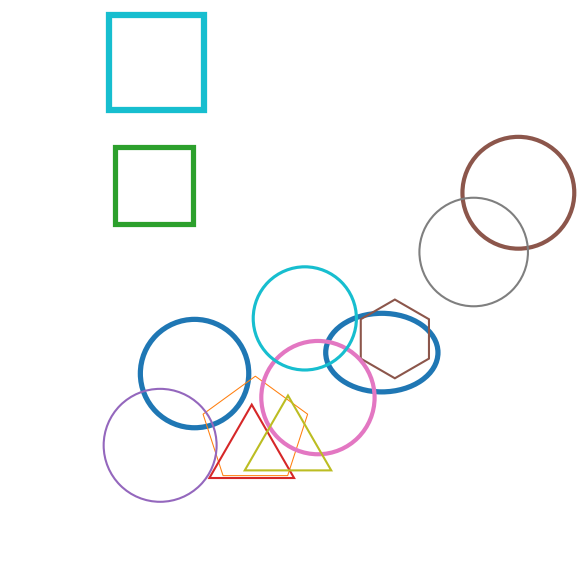[{"shape": "circle", "thickness": 2.5, "radius": 0.47, "center": [0.337, 0.352]}, {"shape": "oval", "thickness": 2.5, "radius": 0.49, "center": [0.661, 0.389]}, {"shape": "pentagon", "thickness": 0.5, "radius": 0.48, "center": [0.442, 0.253]}, {"shape": "square", "thickness": 2.5, "radius": 0.33, "center": [0.267, 0.678]}, {"shape": "triangle", "thickness": 1, "radius": 0.42, "center": [0.436, 0.214]}, {"shape": "circle", "thickness": 1, "radius": 0.49, "center": [0.277, 0.228]}, {"shape": "hexagon", "thickness": 1, "radius": 0.34, "center": [0.684, 0.412]}, {"shape": "circle", "thickness": 2, "radius": 0.48, "center": [0.898, 0.665]}, {"shape": "circle", "thickness": 2, "radius": 0.49, "center": [0.551, 0.311]}, {"shape": "circle", "thickness": 1, "radius": 0.47, "center": [0.82, 0.563]}, {"shape": "triangle", "thickness": 1, "radius": 0.43, "center": [0.499, 0.228]}, {"shape": "square", "thickness": 3, "radius": 0.41, "center": [0.271, 0.891]}, {"shape": "circle", "thickness": 1.5, "radius": 0.45, "center": [0.528, 0.448]}]